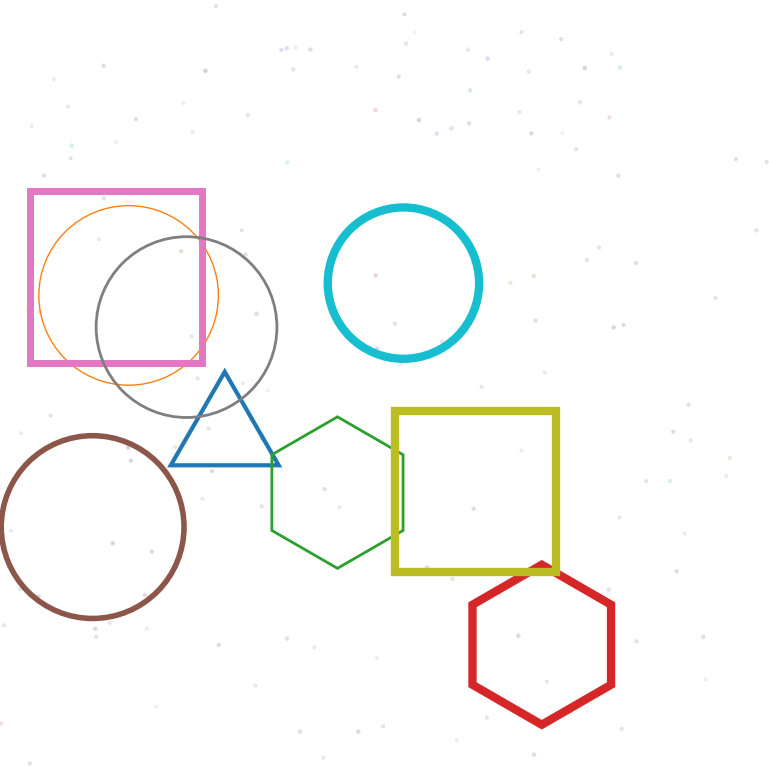[{"shape": "triangle", "thickness": 1.5, "radius": 0.4, "center": [0.292, 0.436]}, {"shape": "circle", "thickness": 0.5, "radius": 0.58, "center": [0.167, 0.616]}, {"shape": "hexagon", "thickness": 1, "radius": 0.49, "center": [0.438, 0.36]}, {"shape": "hexagon", "thickness": 3, "radius": 0.52, "center": [0.704, 0.163]}, {"shape": "circle", "thickness": 2, "radius": 0.59, "center": [0.12, 0.315]}, {"shape": "square", "thickness": 2.5, "radius": 0.56, "center": [0.151, 0.64]}, {"shape": "circle", "thickness": 1, "radius": 0.59, "center": [0.242, 0.575]}, {"shape": "square", "thickness": 3, "radius": 0.52, "center": [0.618, 0.362]}, {"shape": "circle", "thickness": 3, "radius": 0.49, "center": [0.524, 0.632]}]